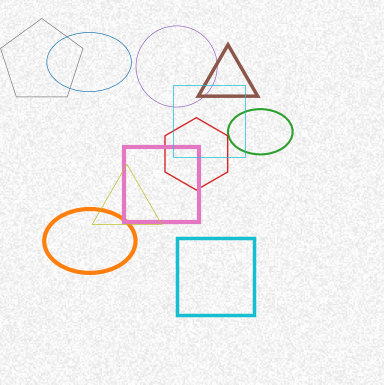[{"shape": "oval", "thickness": 0.5, "radius": 0.55, "center": [0.231, 0.839]}, {"shape": "oval", "thickness": 3, "radius": 0.59, "center": [0.233, 0.374]}, {"shape": "oval", "thickness": 1.5, "radius": 0.42, "center": [0.676, 0.658]}, {"shape": "hexagon", "thickness": 1, "radius": 0.47, "center": [0.51, 0.6]}, {"shape": "circle", "thickness": 0.5, "radius": 0.53, "center": [0.459, 0.827]}, {"shape": "triangle", "thickness": 2.5, "radius": 0.45, "center": [0.592, 0.795]}, {"shape": "square", "thickness": 3, "radius": 0.49, "center": [0.419, 0.521]}, {"shape": "pentagon", "thickness": 0.5, "radius": 0.56, "center": [0.108, 0.839]}, {"shape": "triangle", "thickness": 0.5, "radius": 0.52, "center": [0.33, 0.469]}, {"shape": "square", "thickness": 0.5, "radius": 0.47, "center": [0.543, 0.686]}, {"shape": "square", "thickness": 2.5, "radius": 0.5, "center": [0.559, 0.282]}]